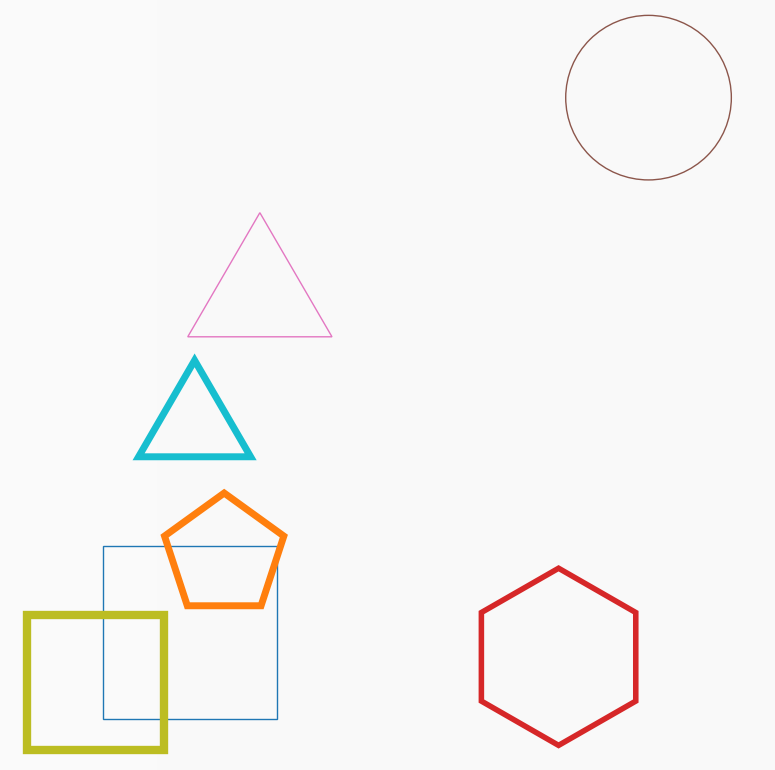[{"shape": "square", "thickness": 0.5, "radius": 0.56, "center": [0.245, 0.179]}, {"shape": "pentagon", "thickness": 2.5, "radius": 0.4, "center": [0.289, 0.279]}, {"shape": "hexagon", "thickness": 2, "radius": 0.58, "center": [0.721, 0.147]}, {"shape": "circle", "thickness": 0.5, "radius": 0.53, "center": [0.837, 0.873]}, {"shape": "triangle", "thickness": 0.5, "radius": 0.54, "center": [0.335, 0.616]}, {"shape": "square", "thickness": 3, "radius": 0.44, "center": [0.123, 0.114]}, {"shape": "triangle", "thickness": 2.5, "radius": 0.42, "center": [0.251, 0.449]}]